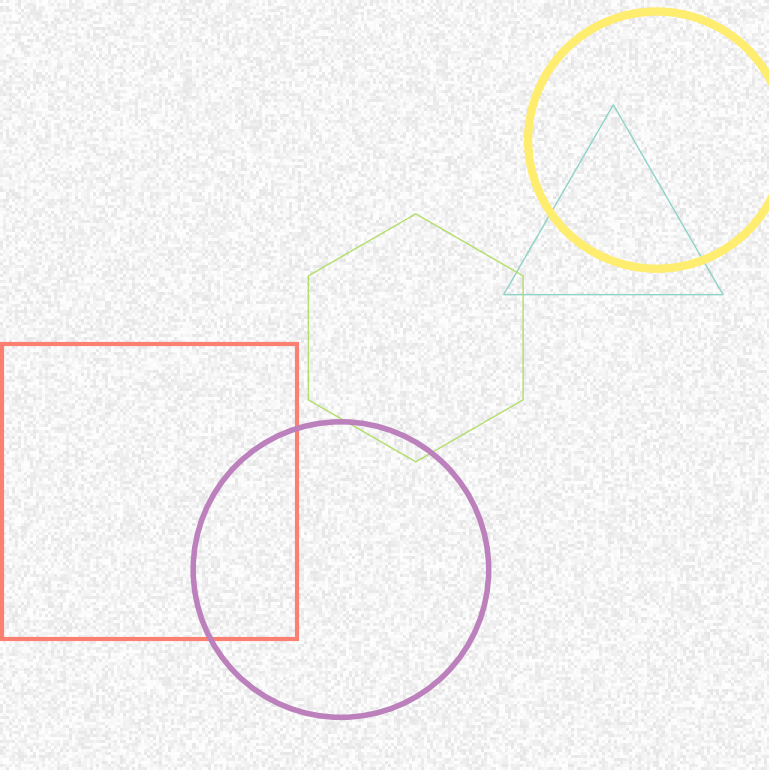[{"shape": "triangle", "thickness": 0.5, "radius": 0.82, "center": [0.797, 0.7]}, {"shape": "square", "thickness": 1.5, "radius": 0.96, "center": [0.195, 0.362]}, {"shape": "hexagon", "thickness": 0.5, "radius": 0.81, "center": [0.54, 0.561]}, {"shape": "circle", "thickness": 2, "radius": 0.96, "center": [0.443, 0.26]}, {"shape": "circle", "thickness": 3, "radius": 0.84, "center": [0.853, 0.818]}]